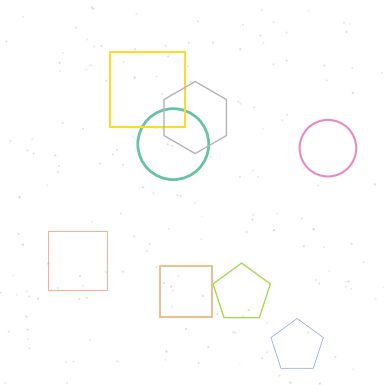[{"shape": "circle", "thickness": 2, "radius": 0.46, "center": [0.45, 0.626]}, {"shape": "square", "thickness": 0.5, "radius": 0.38, "center": [0.201, 0.323]}, {"shape": "pentagon", "thickness": 0.5, "radius": 0.36, "center": [0.772, 0.101]}, {"shape": "circle", "thickness": 1.5, "radius": 0.37, "center": [0.852, 0.615]}, {"shape": "pentagon", "thickness": 1, "radius": 0.39, "center": [0.628, 0.238]}, {"shape": "square", "thickness": 1.5, "radius": 0.48, "center": [0.383, 0.768]}, {"shape": "square", "thickness": 1.5, "radius": 0.34, "center": [0.484, 0.243]}, {"shape": "hexagon", "thickness": 1, "radius": 0.47, "center": [0.507, 0.695]}]